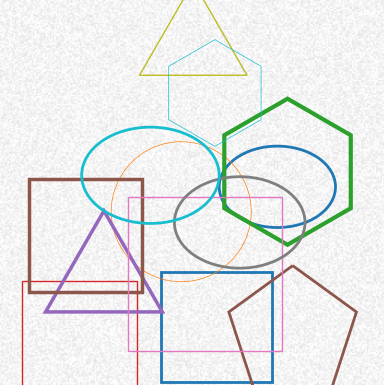[{"shape": "oval", "thickness": 2, "radius": 0.76, "center": [0.72, 0.515]}, {"shape": "square", "thickness": 2, "radius": 0.72, "center": [0.563, 0.15]}, {"shape": "circle", "thickness": 0.5, "radius": 0.91, "center": [0.471, 0.45]}, {"shape": "hexagon", "thickness": 3, "radius": 0.95, "center": [0.747, 0.554]}, {"shape": "square", "thickness": 1, "radius": 0.75, "center": [0.207, 0.121]}, {"shape": "triangle", "thickness": 2.5, "radius": 0.88, "center": [0.27, 0.277]}, {"shape": "pentagon", "thickness": 2, "radius": 0.87, "center": [0.76, 0.136]}, {"shape": "square", "thickness": 2.5, "radius": 0.73, "center": [0.222, 0.388]}, {"shape": "square", "thickness": 1, "radius": 1.0, "center": [0.533, 0.288]}, {"shape": "oval", "thickness": 2, "radius": 0.85, "center": [0.623, 0.422]}, {"shape": "triangle", "thickness": 1, "radius": 0.81, "center": [0.502, 0.885]}, {"shape": "oval", "thickness": 2, "radius": 0.89, "center": [0.391, 0.545]}, {"shape": "hexagon", "thickness": 0.5, "radius": 0.69, "center": [0.558, 0.758]}]